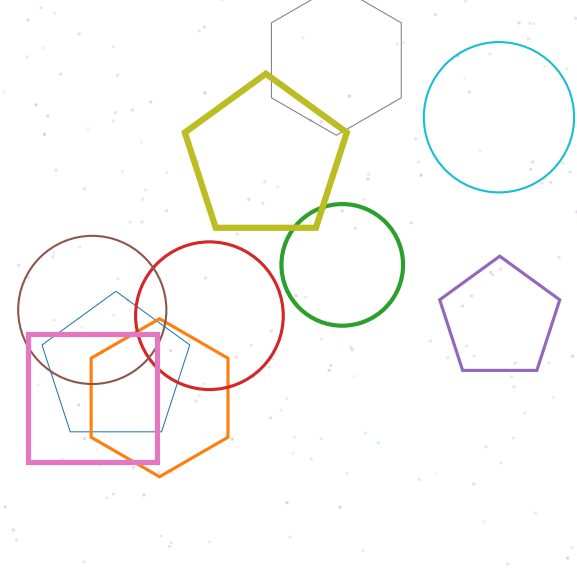[{"shape": "pentagon", "thickness": 0.5, "radius": 0.67, "center": [0.201, 0.36]}, {"shape": "hexagon", "thickness": 1.5, "radius": 0.68, "center": [0.276, 0.31]}, {"shape": "circle", "thickness": 2, "radius": 0.53, "center": [0.593, 0.54]}, {"shape": "circle", "thickness": 1.5, "radius": 0.64, "center": [0.363, 0.452]}, {"shape": "pentagon", "thickness": 1.5, "radius": 0.55, "center": [0.865, 0.446]}, {"shape": "circle", "thickness": 1, "radius": 0.64, "center": [0.16, 0.462]}, {"shape": "square", "thickness": 2.5, "radius": 0.56, "center": [0.16, 0.31]}, {"shape": "hexagon", "thickness": 0.5, "radius": 0.65, "center": [0.582, 0.895]}, {"shape": "pentagon", "thickness": 3, "radius": 0.74, "center": [0.46, 0.724]}, {"shape": "circle", "thickness": 1, "radius": 0.65, "center": [0.864, 0.796]}]